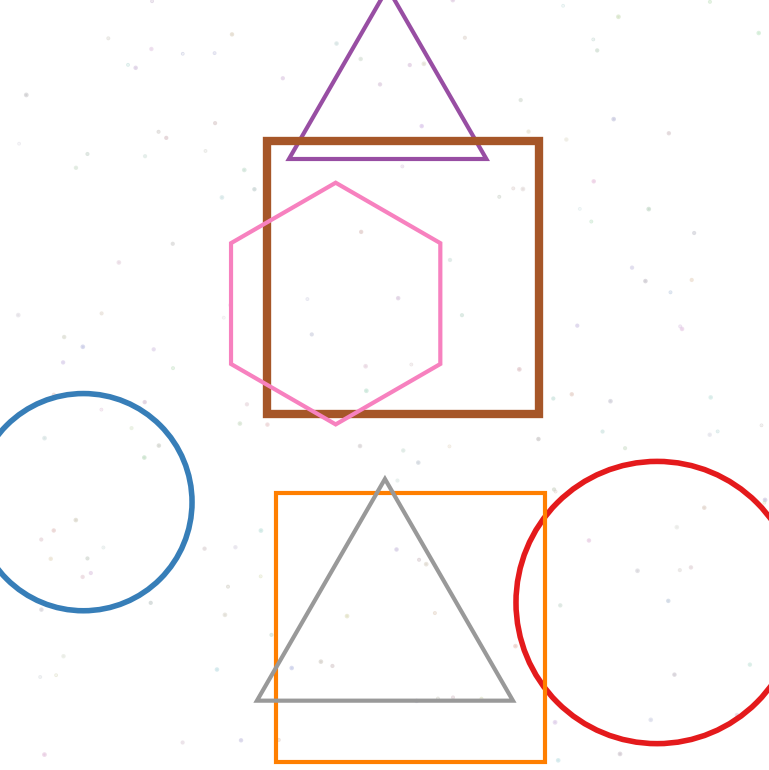[{"shape": "circle", "thickness": 2, "radius": 0.92, "center": [0.853, 0.218]}, {"shape": "circle", "thickness": 2, "radius": 0.71, "center": [0.108, 0.348]}, {"shape": "triangle", "thickness": 1.5, "radius": 0.74, "center": [0.503, 0.868]}, {"shape": "square", "thickness": 1.5, "radius": 0.87, "center": [0.533, 0.185]}, {"shape": "square", "thickness": 3, "radius": 0.88, "center": [0.524, 0.64]}, {"shape": "hexagon", "thickness": 1.5, "radius": 0.78, "center": [0.436, 0.606]}, {"shape": "triangle", "thickness": 1.5, "radius": 0.96, "center": [0.5, 0.186]}]